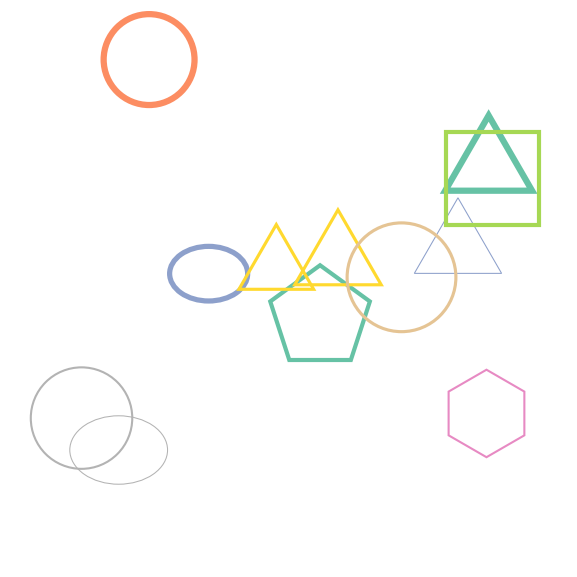[{"shape": "pentagon", "thickness": 2, "radius": 0.45, "center": [0.554, 0.449]}, {"shape": "triangle", "thickness": 3, "radius": 0.43, "center": [0.846, 0.712]}, {"shape": "circle", "thickness": 3, "radius": 0.39, "center": [0.258, 0.896]}, {"shape": "triangle", "thickness": 0.5, "radius": 0.44, "center": [0.793, 0.569]}, {"shape": "oval", "thickness": 2.5, "radius": 0.34, "center": [0.361, 0.525]}, {"shape": "hexagon", "thickness": 1, "radius": 0.38, "center": [0.842, 0.283]}, {"shape": "square", "thickness": 2, "radius": 0.4, "center": [0.852, 0.69]}, {"shape": "triangle", "thickness": 1.5, "radius": 0.37, "center": [0.478, 0.536]}, {"shape": "triangle", "thickness": 1.5, "radius": 0.43, "center": [0.585, 0.549]}, {"shape": "circle", "thickness": 1.5, "radius": 0.47, "center": [0.695, 0.519]}, {"shape": "circle", "thickness": 1, "radius": 0.44, "center": [0.141, 0.275]}, {"shape": "oval", "thickness": 0.5, "radius": 0.42, "center": [0.205, 0.22]}]